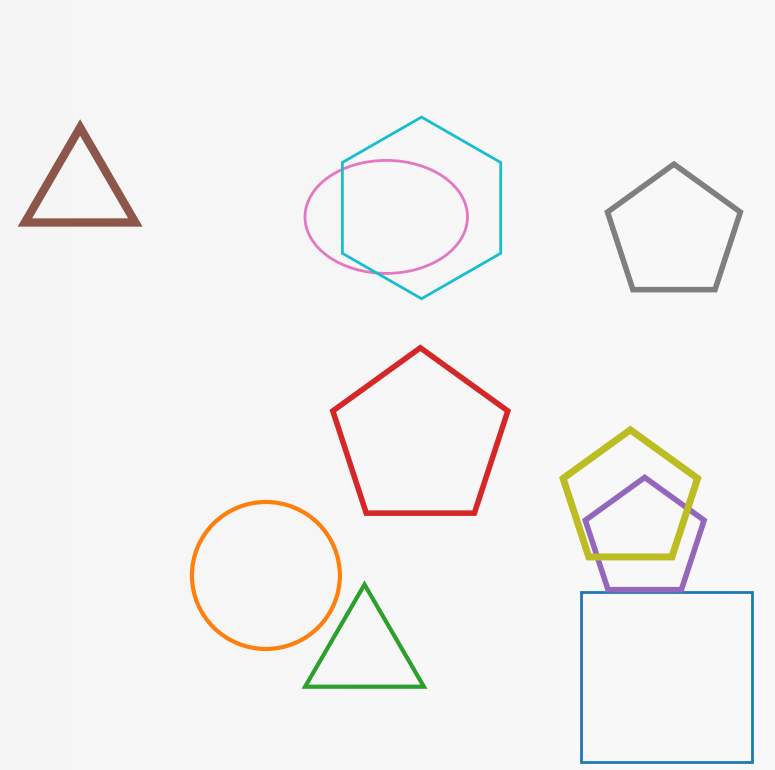[{"shape": "square", "thickness": 1, "radius": 0.55, "center": [0.86, 0.121]}, {"shape": "circle", "thickness": 1.5, "radius": 0.48, "center": [0.343, 0.253]}, {"shape": "triangle", "thickness": 1.5, "radius": 0.44, "center": [0.47, 0.152]}, {"shape": "pentagon", "thickness": 2, "radius": 0.59, "center": [0.542, 0.43]}, {"shape": "pentagon", "thickness": 2, "radius": 0.4, "center": [0.832, 0.299]}, {"shape": "triangle", "thickness": 3, "radius": 0.41, "center": [0.103, 0.752]}, {"shape": "oval", "thickness": 1, "radius": 0.52, "center": [0.498, 0.718]}, {"shape": "pentagon", "thickness": 2, "radius": 0.45, "center": [0.87, 0.697]}, {"shape": "pentagon", "thickness": 2.5, "radius": 0.46, "center": [0.813, 0.351]}, {"shape": "hexagon", "thickness": 1, "radius": 0.59, "center": [0.544, 0.73]}]